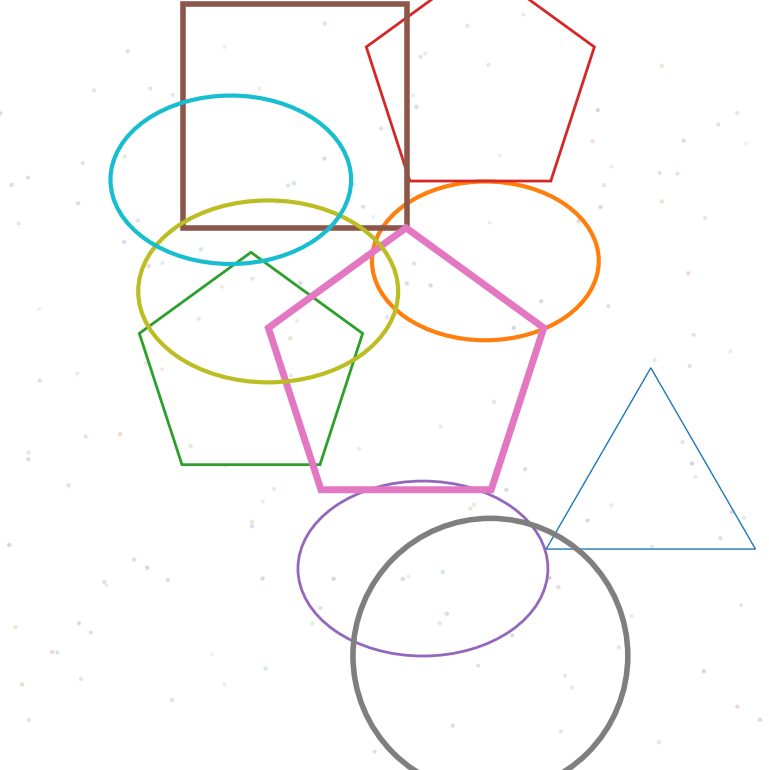[{"shape": "triangle", "thickness": 0.5, "radius": 0.78, "center": [0.845, 0.365]}, {"shape": "oval", "thickness": 1.5, "radius": 0.74, "center": [0.63, 0.661]}, {"shape": "pentagon", "thickness": 1, "radius": 0.76, "center": [0.326, 0.52]}, {"shape": "pentagon", "thickness": 1, "radius": 0.78, "center": [0.624, 0.891]}, {"shape": "oval", "thickness": 1, "radius": 0.81, "center": [0.549, 0.262]}, {"shape": "square", "thickness": 2, "radius": 0.73, "center": [0.383, 0.85]}, {"shape": "pentagon", "thickness": 2.5, "radius": 0.94, "center": [0.527, 0.516]}, {"shape": "circle", "thickness": 2, "radius": 0.89, "center": [0.637, 0.148]}, {"shape": "oval", "thickness": 1.5, "radius": 0.84, "center": [0.348, 0.622]}, {"shape": "oval", "thickness": 1.5, "radius": 0.78, "center": [0.3, 0.767]}]